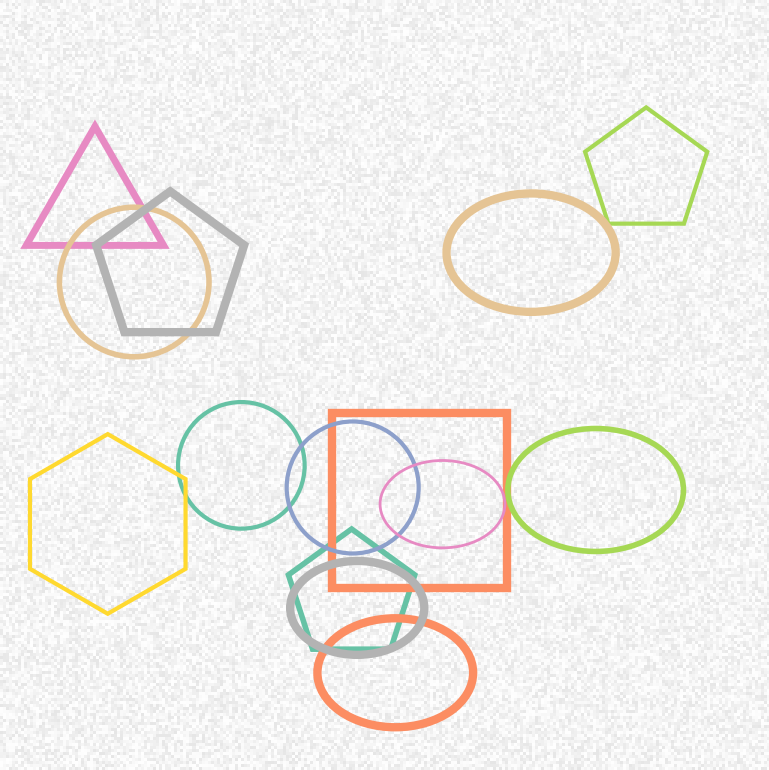[{"shape": "pentagon", "thickness": 2, "radius": 0.43, "center": [0.457, 0.227]}, {"shape": "circle", "thickness": 1.5, "radius": 0.41, "center": [0.313, 0.396]}, {"shape": "square", "thickness": 3, "radius": 0.57, "center": [0.544, 0.35]}, {"shape": "oval", "thickness": 3, "radius": 0.51, "center": [0.513, 0.126]}, {"shape": "circle", "thickness": 1.5, "radius": 0.43, "center": [0.458, 0.367]}, {"shape": "oval", "thickness": 1, "radius": 0.41, "center": [0.575, 0.345]}, {"shape": "triangle", "thickness": 2.5, "radius": 0.52, "center": [0.123, 0.733]}, {"shape": "oval", "thickness": 2, "radius": 0.57, "center": [0.774, 0.364]}, {"shape": "pentagon", "thickness": 1.5, "radius": 0.42, "center": [0.839, 0.777]}, {"shape": "hexagon", "thickness": 1.5, "radius": 0.58, "center": [0.14, 0.32]}, {"shape": "circle", "thickness": 2, "radius": 0.49, "center": [0.174, 0.634]}, {"shape": "oval", "thickness": 3, "radius": 0.55, "center": [0.69, 0.672]}, {"shape": "pentagon", "thickness": 3, "radius": 0.51, "center": [0.221, 0.65]}, {"shape": "oval", "thickness": 3, "radius": 0.44, "center": [0.464, 0.211]}]